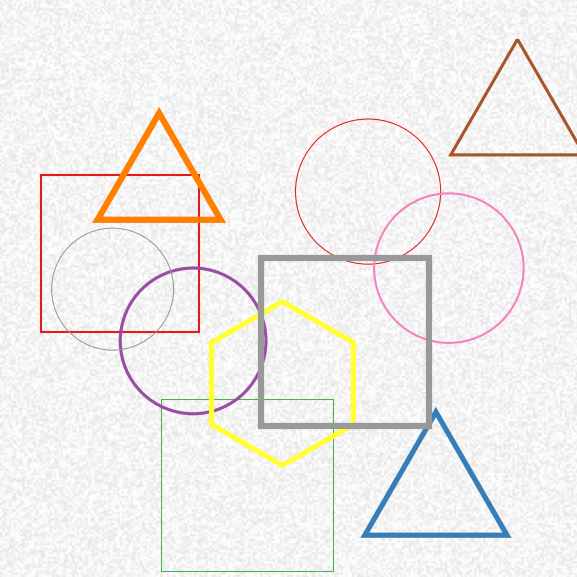[{"shape": "square", "thickness": 1, "radius": 0.68, "center": [0.208, 0.56]}, {"shape": "circle", "thickness": 0.5, "radius": 0.63, "center": [0.637, 0.667]}, {"shape": "triangle", "thickness": 2.5, "radius": 0.71, "center": [0.755, 0.143]}, {"shape": "square", "thickness": 0.5, "radius": 0.74, "center": [0.428, 0.159]}, {"shape": "circle", "thickness": 1.5, "radius": 0.63, "center": [0.334, 0.409]}, {"shape": "triangle", "thickness": 3, "radius": 0.62, "center": [0.276, 0.68]}, {"shape": "hexagon", "thickness": 2.5, "radius": 0.71, "center": [0.489, 0.335]}, {"shape": "triangle", "thickness": 1.5, "radius": 0.67, "center": [0.896, 0.798]}, {"shape": "circle", "thickness": 1, "radius": 0.65, "center": [0.777, 0.535]}, {"shape": "square", "thickness": 3, "radius": 0.73, "center": [0.597, 0.407]}, {"shape": "circle", "thickness": 0.5, "radius": 0.53, "center": [0.195, 0.498]}]